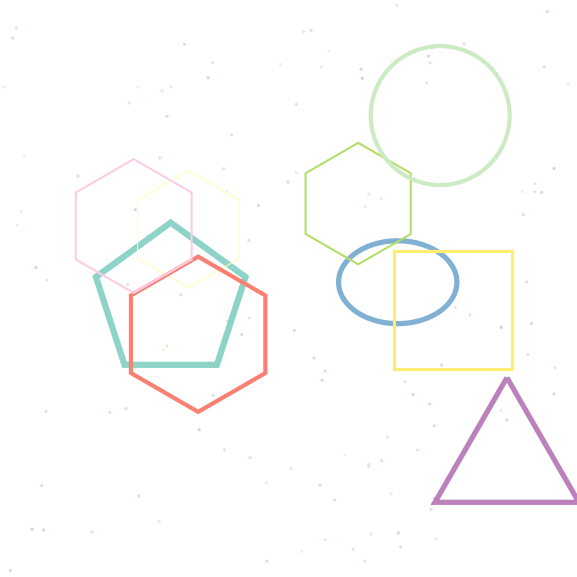[{"shape": "pentagon", "thickness": 3, "radius": 0.68, "center": [0.296, 0.478]}, {"shape": "hexagon", "thickness": 0.5, "radius": 0.51, "center": [0.326, 0.602]}, {"shape": "hexagon", "thickness": 2, "radius": 0.67, "center": [0.343, 0.42]}, {"shape": "oval", "thickness": 2.5, "radius": 0.51, "center": [0.689, 0.51]}, {"shape": "hexagon", "thickness": 1, "radius": 0.53, "center": [0.62, 0.647]}, {"shape": "hexagon", "thickness": 1, "radius": 0.58, "center": [0.231, 0.608]}, {"shape": "triangle", "thickness": 2.5, "radius": 0.72, "center": [0.878, 0.201]}, {"shape": "circle", "thickness": 2, "radius": 0.6, "center": [0.762, 0.799]}, {"shape": "square", "thickness": 1.5, "radius": 0.51, "center": [0.785, 0.463]}]